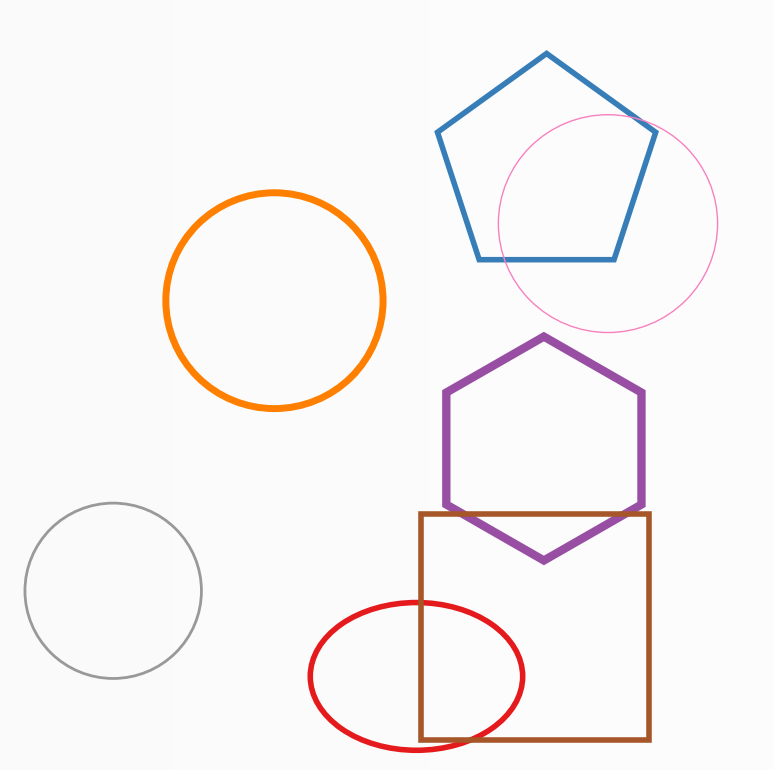[{"shape": "oval", "thickness": 2, "radius": 0.69, "center": [0.537, 0.122]}, {"shape": "pentagon", "thickness": 2, "radius": 0.74, "center": [0.705, 0.782]}, {"shape": "hexagon", "thickness": 3, "radius": 0.73, "center": [0.702, 0.417]}, {"shape": "circle", "thickness": 2.5, "radius": 0.7, "center": [0.354, 0.61]}, {"shape": "square", "thickness": 2, "radius": 0.73, "center": [0.69, 0.185]}, {"shape": "circle", "thickness": 0.5, "radius": 0.71, "center": [0.784, 0.71]}, {"shape": "circle", "thickness": 1, "radius": 0.57, "center": [0.146, 0.233]}]